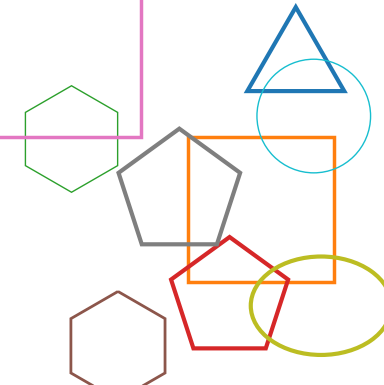[{"shape": "triangle", "thickness": 3, "radius": 0.73, "center": [0.768, 0.836]}, {"shape": "square", "thickness": 2.5, "radius": 0.95, "center": [0.679, 0.456]}, {"shape": "hexagon", "thickness": 1, "radius": 0.69, "center": [0.186, 0.639]}, {"shape": "pentagon", "thickness": 3, "radius": 0.8, "center": [0.596, 0.224]}, {"shape": "hexagon", "thickness": 2, "radius": 0.71, "center": [0.306, 0.102]}, {"shape": "square", "thickness": 2.5, "radius": 0.95, "center": [0.175, 0.834]}, {"shape": "pentagon", "thickness": 3, "radius": 0.83, "center": [0.466, 0.5]}, {"shape": "oval", "thickness": 3, "radius": 0.91, "center": [0.834, 0.206]}, {"shape": "circle", "thickness": 1, "radius": 0.74, "center": [0.815, 0.699]}]